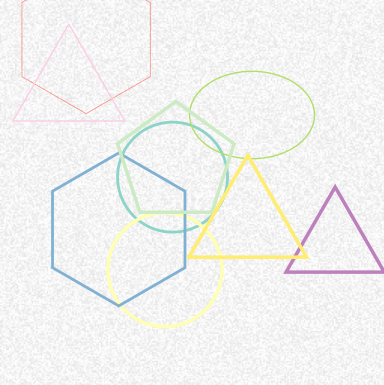[{"shape": "circle", "thickness": 2, "radius": 0.71, "center": [0.448, 0.54]}, {"shape": "circle", "thickness": 2.5, "radius": 0.74, "center": [0.428, 0.3]}, {"shape": "hexagon", "thickness": 0.5, "radius": 0.96, "center": [0.224, 0.897]}, {"shape": "hexagon", "thickness": 2, "radius": 0.99, "center": [0.308, 0.404]}, {"shape": "oval", "thickness": 1, "radius": 0.81, "center": [0.655, 0.701]}, {"shape": "triangle", "thickness": 1, "radius": 0.84, "center": [0.179, 0.77]}, {"shape": "triangle", "thickness": 2.5, "radius": 0.74, "center": [0.871, 0.367]}, {"shape": "pentagon", "thickness": 2.5, "radius": 0.8, "center": [0.457, 0.577]}, {"shape": "triangle", "thickness": 2.5, "radius": 0.88, "center": [0.643, 0.42]}]